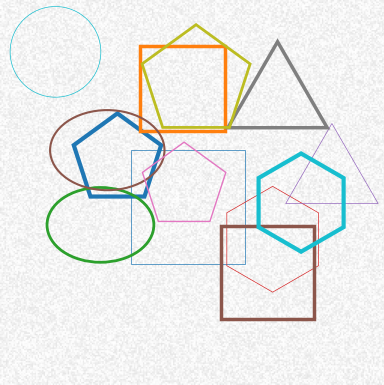[{"shape": "square", "thickness": 0.5, "radius": 0.74, "center": [0.488, 0.462]}, {"shape": "pentagon", "thickness": 3, "radius": 0.6, "center": [0.305, 0.586]}, {"shape": "square", "thickness": 2.5, "radius": 0.55, "center": [0.475, 0.771]}, {"shape": "oval", "thickness": 2, "radius": 0.69, "center": [0.261, 0.416]}, {"shape": "hexagon", "thickness": 0.5, "radius": 0.69, "center": [0.708, 0.379]}, {"shape": "triangle", "thickness": 0.5, "radius": 0.69, "center": [0.862, 0.541]}, {"shape": "square", "thickness": 2.5, "radius": 0.61, "center": [0.694, 0.293]}, {"shape": "oval", "thickness": 1.5, "radius": 0.74, "center": [0.279, 0.61]}, {"shape": "pentagon", "thickness": 1, "radius": 0.57, "center": [0.478, 0.517]}, {"shape": "triangle", "thickness": 2.5, "radius": 0.74, "center": [0.721, 0.743]}, {"shape": "pentagon", "thickness": 2, "radius": 0.74, "center": [0.509, 0.788]}, {"shape": "circle", "thickness": 0.5, "radius": 0.59, "center": [0.144, 0.865]}, {"shape": "hexagon", "thickness": 3, "radius": 0.64, "center": [0.782, 0.474]}]